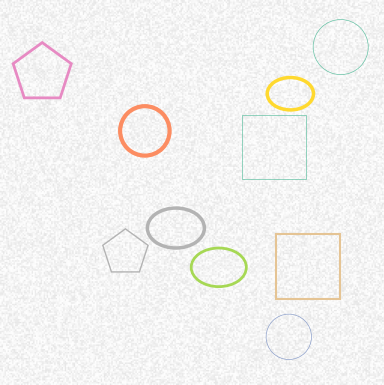[{"shape": "square", "thickness": 0.5, "radius": 0.42, "center": [0.712, 0.619]}, {"shape": "circle", "thickness": 0.5, "radius": 0.36, "center": [0.885, 0.878]}, {"shape": "circle", "thickness": 3, "radius": 0.32, "center": [0.376, 0.66]}, {"shape": "circle", "thickness": 0.5, "radius": 0.29, "center": [0.75, 0.125]}, {"shape": "pentagon", "thickness": 2, "radius": 0.4, "center": [0.11, 0.81]}, {"shape": "oval", "thickness": 2, "radius": 0.36, "center": [0.568, 0.306]}, {"shape": "oval", "thickness": 2.5, "radius": 0.3, "center": [0.754, 0.757]}, {"shape": "square", "thickness": 1.5, "radius": 0.42, "center": [0.8, 0.308]}, {"shape": "oval", "thickness": 2.5, "radius": 0.37, "center": [0.457, 0.408]}, {"shape": "pentagon", "thickness": 1, "radius": 0.31, "center": [0.326, 0.344]}]